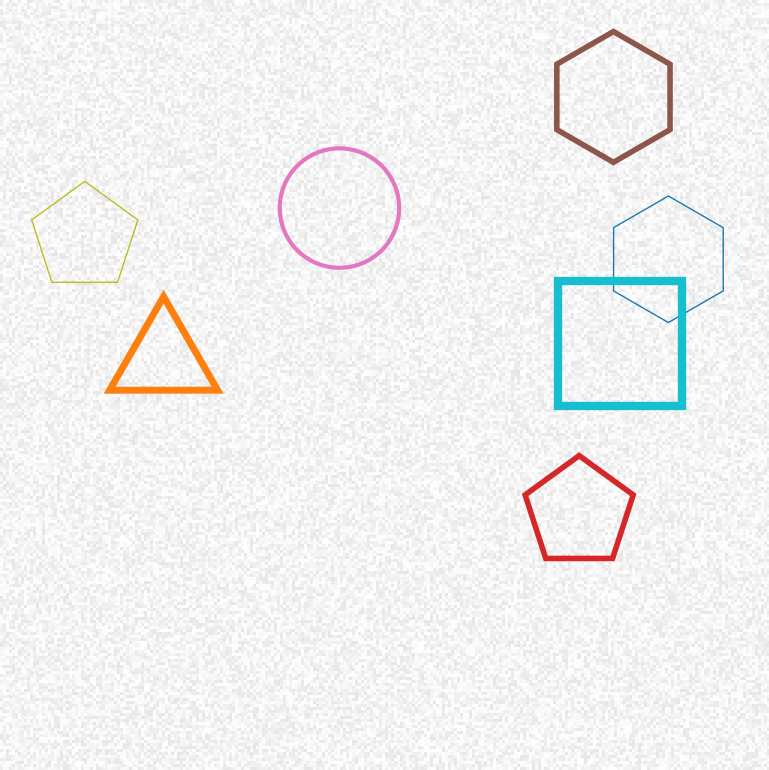[{"shape": "hexagon", "thickness": 0.5, "radius": 0.41, "center": [0.868, 0.663]}, {"shape": "triangle", "thickness": 2.5, "radius": 0.41, "center": [0.212, 0.534]}, {"shape": "pentagon", "thickness": 2, "radius": 0.37, "center": [0.752, 0.334]}, {"shape": "hexagon", "thickness": 2, "radius": 0.42, "center": [0.797, 0.874]}, {"shape": "circle", "thickness": 1.5, "radius": 0.39, "center": [0.441, 0.73]}, {"shape": "pentagon", "thickness": 0.5, "radius": 0.36, "center": [0.11, 0.692]}, {"shape": "square", "thickness": 3, "radius": 0.41, "center": [0.805, 0.554]}]